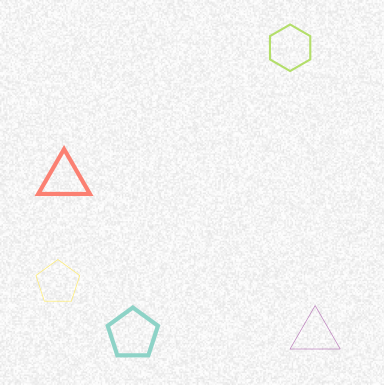[{"shape": "pentagon", "thickness": 3, "radius": 0.34, "center": [0.345, 0.133]}, {"shape": "triangle", "thickness": 3, "radius": 0.39, "center": [0.166, 0.535]}, {"shape": "hexagon", "thickness": 1.5, "radius": 0.3, "center": [0.754, 0.876]}, {"shape": "triangle", "thickness": 0.5, "radius": 0.38, "center": [0.819, 0.131]}, {"shape": "pentagon", "thickness": 0.5, "radius": 0.3, "center": [0.15, 0.266]}]